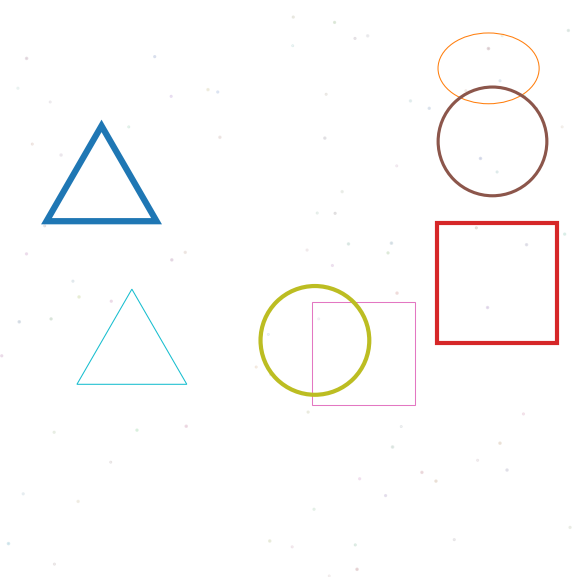[{"shape": "triangle", "thickness": 3, "radius": 0.55, "center": [0.176, 0.671]}, {"shape": "oval", "thickness": 0.5, "radius": 0.44, "center": [0.846, 0.881]}, {"shape": "square", "thickness": 2, "radius": 0.52, "center": [0.861, 0.509]}, {"shape": "circle", "thickness": 1.5, "radius": 0.47, "center": [0.853, 0.754]}, {"shape": "square", "thickness": 0.5, "radius": 0.45, "center": [0.63, 0.387]}, {"shape": "circle", "thickness": 2, "radius": 0.47, "center": [0.545, 0.41]}, {"shape": "triangle", "thickness": 0.5, "radius": 0.55, "center": [0.228, 0.389]}]